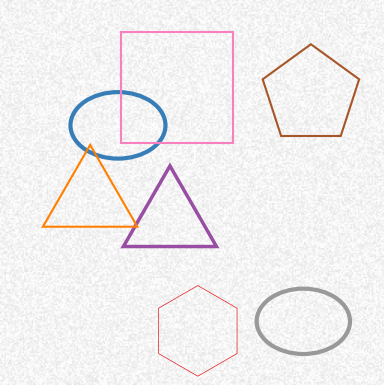[{"shape": "hexagon", "thickness": 0.5, "radius": 0.59, "center": [0.514, 0.141]}, {"shape": "oval", "thickness": 3, "radius": 0.62, "center": [0.306, 0.674]}, {"shape": "triangle", "thickness": 2.5, "radius": 0.7, "center": [0.441, 0.429]}, {"shape": "triangle", "thickness": 1.5, "radius": 0.71, "center": [0.234, 0.482]}, {"shape": "pentagon", "thickness": 1.5, "radius": 0.66, "center": [0.808, 0.753]}, {"shape": "square", "thickness": 1.5, "radius": 0.73, "center": [0.459, 0.773]}, {"shape": "oval", "thickness": 3, "radius": 0.61, "center": [0.788, 0.165]}]